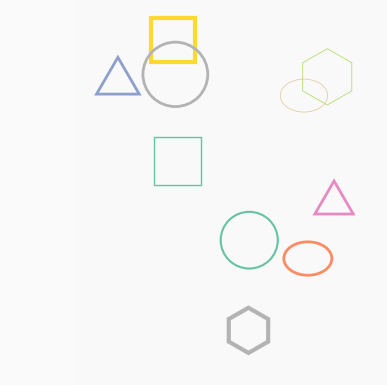[{"shape": "circle", "thickness": 1.5, "radius": 0.37, "center": [0.643, 0.376]}, {"shape": "square", "thickness": 1, "radius": 0.31, "center": [0.458, 0.582]}, {"shape": "oval", "thickness": 2, "radius": 0.31, "center": [0.794, 0.328]}, {"shape": "triangle", "thickness": 2, "radius": 0.32, "center": [0.304, 0.787]}, {"shape": "triangle", "thickness": 2, "radius": 0.29, "center": [0.862, 0.473]}, {"shape": "hexagon", "thickness": 0.5, "radius": 0.37, "center": [0.845, 0.8]}, {"shape": "square", "thickness": 3, "radius": 0.29, "center": [0.446, 0.897]}, {"shape": "oval", "thickness": 0.5, "radius": 0.31, "center": [0.784, 0.752]}, {"shape": "hexagon", "thickness": 3, "radius": 0.29, "center": [0.641, 0.142]}, {"shape": "circle", "thickness": 2, "radius": 0.42, "center": [0.453, 0.807]}]